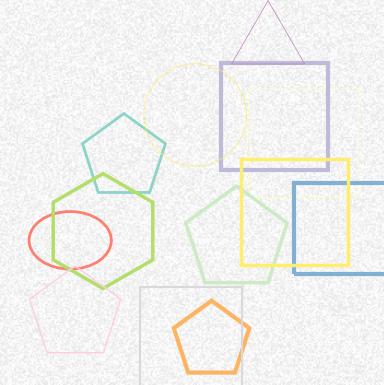[{"shape": "pentagon", "thickness": 2, "radius": 0.57, "center": [0.322, 0.592]}, {"shape": "square", "thickness": 0.5, "radius": 0.71, "center": [0.788, 0.63]}, {"shape": "square", "thickness": 3, "radius": 0.69, "center": [0.714, 0.698]}, {"shape": "oval", "thickness": 2, "radius": 0.53, "center": [0.182, 0.376]}, {"shape": "square", "thickness": 3, "radius": 0.59, "center": [0.883, 0.406]}, {"shape": "pentagon", "thickness": 3, "radius": 0.52, "center": [0.55, 0.116]}, {"shape": "hexagon", "thickness": 2.5, "radius": 0.75, "center": [0.268, 0.4]}, {"shape": "pentagon", "thickness": 1, "radius": 0.62, "center": [0.195, 0.185]}, {"shape": "square", "thickness": 1.5, "radius": 0.66, "center": [0.496, 0.122]}, {"shape": "triangle", "thickness": 0.5, "radius": 0.55, "center": [0.696, 0.889]}, {"shape": "pentagon", "thickness": 2.5, "radius": 0.69, "center": [0.614, 0.378]}, {"shape": "square", "thickness": 2.5, "radius": 0.69, "center": [0.766, 0.449]}, {"shape": "circle", "thickness": 0.5, "radius": 0.67, "center": [0.507, 0.701]}]